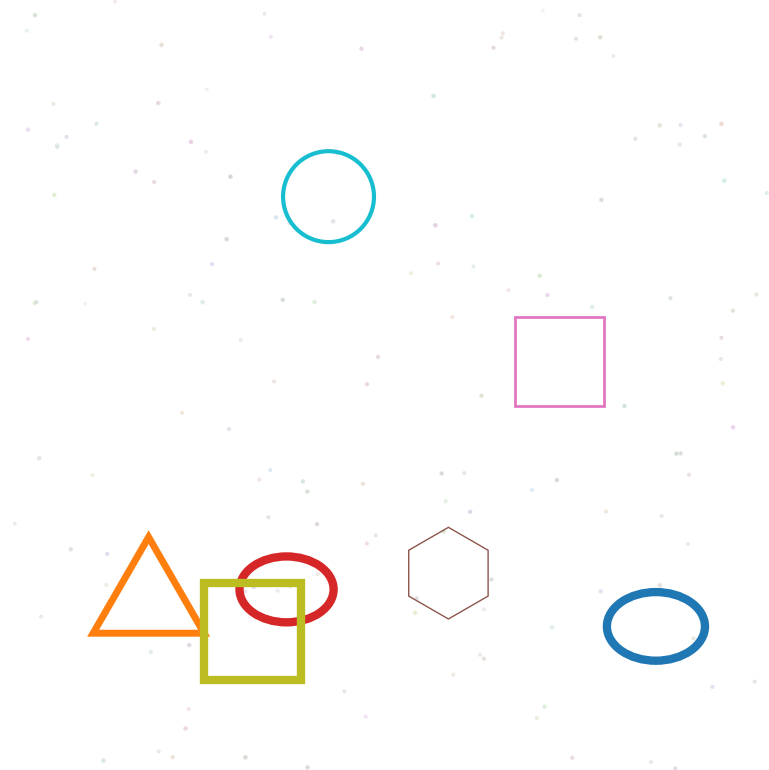[{"shape": "oval", "thickness": 3, "radius": 0.32, "center": [0.852, 0.187]}, {"shape": "triangle", "thickness": 2.5, "radius": 0.42, "center": [0.193, 0.219]}, {"shape": "oval", "thickness": 3, "radius": 0.31, "center": [0.372, 0.235]}, {"shape": "hexagon", "thickness": 0.5, "radius": 0.3, "center": [0.582, 0.256]}, {"shape": "square", "thickness": 1, "radius": 0.29, "center": [0.727, 0.53]}, {"shape": "square", "thickness": 3, "radius": 0.31, "center": [0.328, 0.18]}, {"shape": "circle", "thickness": 1.5, "radius": 0.3, "center": [0.427, 0.745]}]